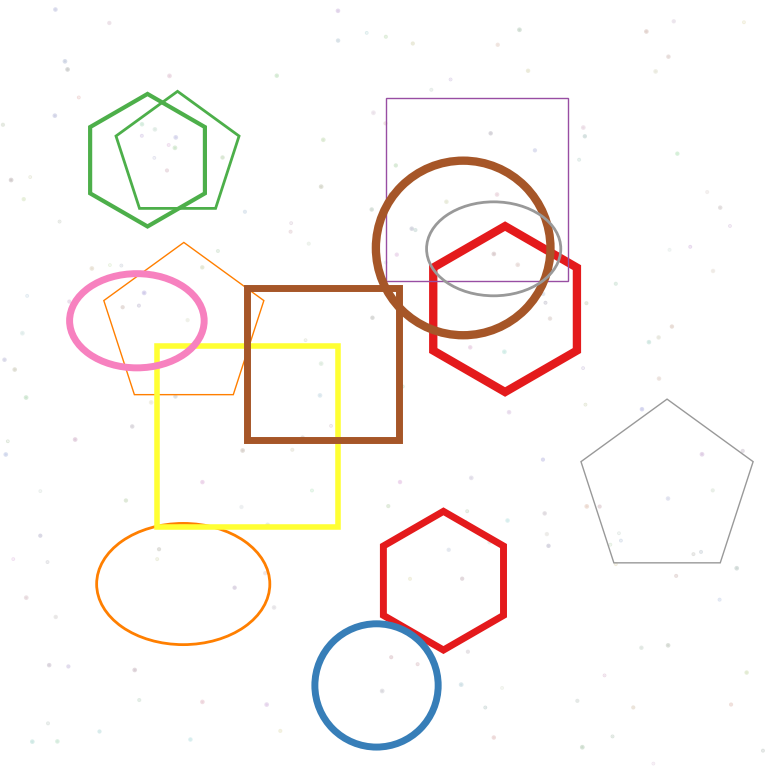[{"shape": "hexagon", "thickness": 3, "radius": 0.54, "center": [0.656, 0.599]}, {"shape": "hexagon", "thickness": 2.5, "radius": 0.45, "center": [0.576, 0.246]}, {"shape": "circle", "thickness": 2.5, "radius": 0.4, "center": [0.489, 0.11]}, {"shape": "hexagon", "thickness": 1.5, "radius": 0.43, "center": [0.192, 0.792]}, {"shape": "pentagon", "thickness": 1, "radius": 0.42, "center": [0.231, 0.797]}, {"shape": "square", "thickness": 0.5, "radius": 0.59, "center": [0.619, 0.754]}, {"shape": "pentagon", "thickness": 0.5, "radius": 0.55, "center": [0.239, 0.576]}, {"shape": "oval", "thickness": 1, "radius": 0.56, "center": [0.238, 0.242]}, {"shape": "square", "thickness": 2, "radius": 0.59, "center": [0.321, 0.433]}, {"shape": "square", "thickness": 2.5, "radius": 0.49, "center": [0.419, 0.527]}, {"shape": "circle", "thickness": 3, "radius": 0.57, "center": [0.602, 0.678]}, {"shape": "oval", "thickness": 2.5, "radius": 0.44, "center": [0.178, 0.583]}, {"shape": "pentagon", "thickness": 0.5, "radius": 0.59, "center": [0.866, 0.364]}, {"shape": "oval", "thickness": 1, "radius": 0.44, "center": [0.641, 0.677]}]